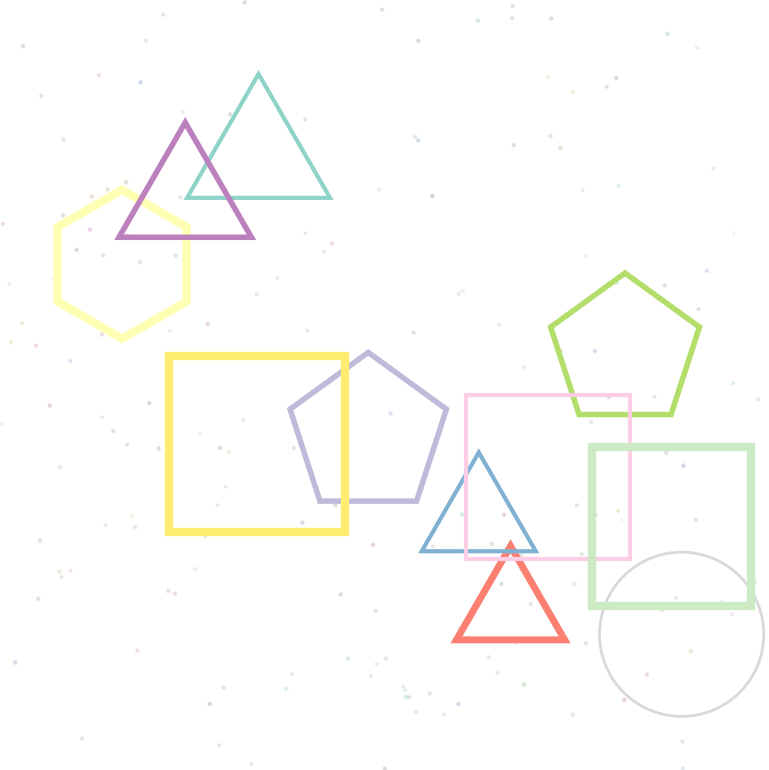[{"shape": "triangle", "thickness": 1.5, "radius": 0.54, "center": [0.336, 0.797]}, {"shape": "hexagon", "thickness": 3, "radius": 0.48, "center": [0.159, 0.657]}, {"shape": "pentagon", "thickness": 2, "radius": 0.53, "center": [0.478, 0.436]}, {"shape": "triangle", "thickness": 2.5, "radius": 0.41, "center": [0.663, 0.21]}, {"shape": "triangle", "thickness": 1.5, "radius": 0.43, "center": [0.622, 0.327]}, {"shape": "pentagon", "thickness": 2, "radius": 0.51, "center": [0.812, 0.544]}, {"shape": "square", "thickness": 1.5, "radius": 0.53, "center": [0.712, 0.38]}, {"shape": "circle", "thickness": 1, "radius": 0.53, "center": [0.885, 0.176]}, {"shape": "triangle", "thickness": 2, "radius": 0.5, "center": [0.241, 0.742]}, {"shape": "square", "thickness": 3, "radius": 0.52, "center": [0.872, 0.316]}, {"shape": "square", "thickness": 3, "radius": 0.57, "center": [0.334, 0.424]}]